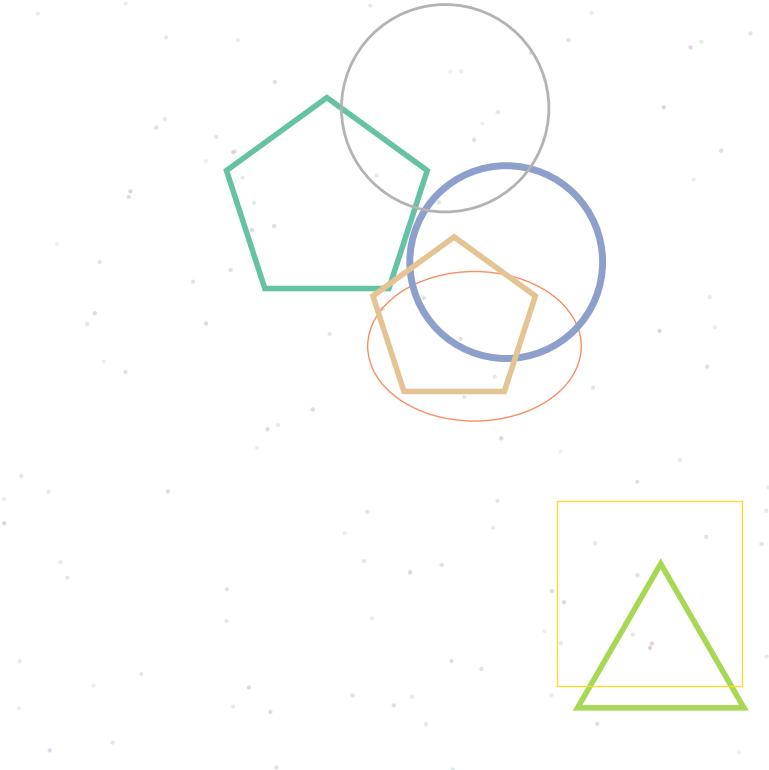[{"shape": "pentagon", "thickness": 2, "radius": 0.69, "center": [0.424, 0.736]}, {"shape": "oval", "thickness": 0.5, "radius": 0.69, "center": [0.616, 0.55]}, {"shape": "circle", "thickness": 2.5, "radius": 0.63, "center": [0.657, 0.66]}, {"shape": "triangle", "thickness": 2, "radius": 0.62, "center": [0.858, 0.143]}, {"shape": "square", "thickness": 0.5, "radius": 0.6, "center": [0.843, 0.229]}, {"shape": "pentagon", "thickness": 2, "radius": 0.55, "center": [0.59, 0.581]}, {"shape": "circle", "thickness": 1, "radius": 0.67, "center": [0.578, 0.859]}]